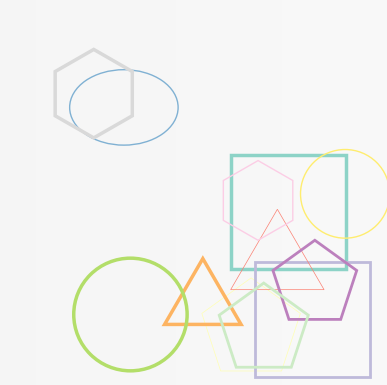[{"shape": "square", "thickness": 2.5, "radius": 0.74, "center": [0.743, 0.449]}, {"shape": "pentagon", "thickness": 0.5, "radius": 0.67, "center": [0.648, 0.145]}, {"shape": "square", "thickness": 2, "radius": 0.74, "center": [0.806, 0.171]}, {"shape": "triangle", "thickness": 0.5, "radius": 0.7, "center": [0.716, 0.317]}, {"shape": "oval", "thickness": 1, "radius": 0.7, "center": [0.32, 0.721]}, {"shape": "triangle", "thickness": 2.5, "radius": 0.57, "center": [0.523, 0.214]}, {"shape": "circle", "thickness": 2.5, "radius": 0.73, "center": [0.337, 0.183]}, {"shape": "hexagon", "thickness": 1, "radius": 0.52, "center": [0.666, 0.479]}, {"shape": "hexagon", "thickness": 2.5, "radius": 0.57, "center": [0.242, 0.757]}, {"shape": "pentagon", "thickness": 2, "radius": 0.57, "center": [0.812, 0.262]}, {"shape": "pentagon", "thickness": 2, "radius": 0.6, "center": [0.681, 0.144]}, {"shape": "circle", "thickness": 1, "radius": 0.58, "center": [0.891, 0.497]}]